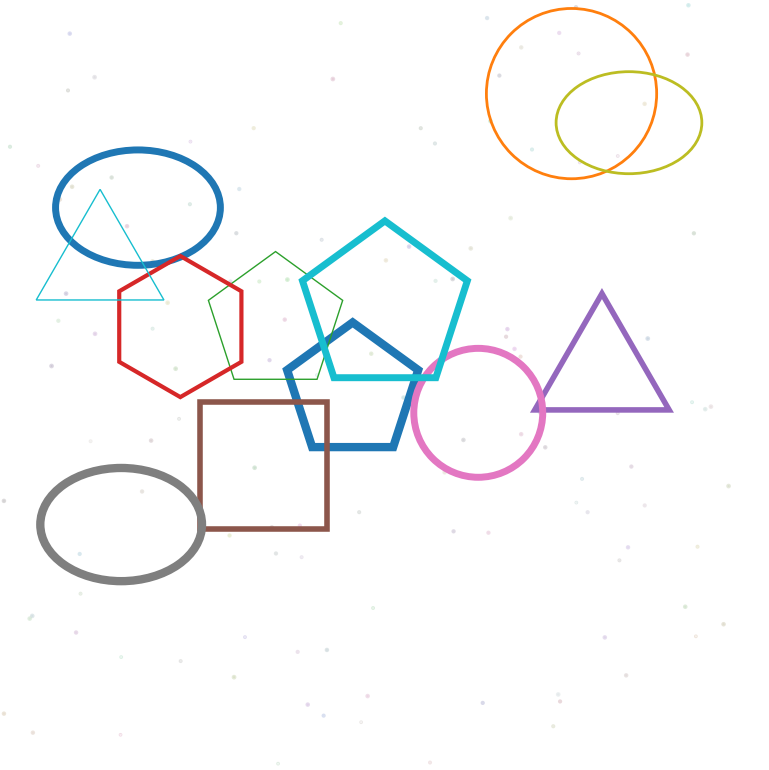[{"shape": "oval", "thickness": 2.5, "radius": 0.54, "center": [0.179, 0.73]}, {"shape": "pentagon", "thickness": 3, "radius": 0.45, "center": [0.458, 0.492]}, {"shape": "circle", "thickness": 1, "radius": 0.55, "center": [0.742, 0.878]}, {"shape": "pentagon", "thickness": 0.5, "radius": 0.46, "center": [0.358, 0.582]}, {"shape": "hexagon", "thickness": 1.5, "radius": 0.46, "center": [0.234, 0.576]}, {"shape": "triangle", "thickness": 2, "radius": 0.5, "center": [0.782, 0.518]}, {"shape": "square", "thickness": 2, "radius": 0.41, "center": [0.342, 0.395]}, {"shape": "circle", "thickness": 2.5, "radius": 0.42, "center": [0.621, 0.464]}, {"shape": "oval", "thickness": 3, "radius": 0.52, "center": [0.157, 0.319]}, {"shape": "oval", "thickness": 1, "radius": 0.47, "center": [0.817, 0.841]}, {"shape": "pentagon", "thickness": 2.5, "radius": 0.56, "center": [0.5, 0.601]}, {"shape": "triangle", "thickness": 0.5, "radius": 0.48, "center": [0.13, 0.658]}]